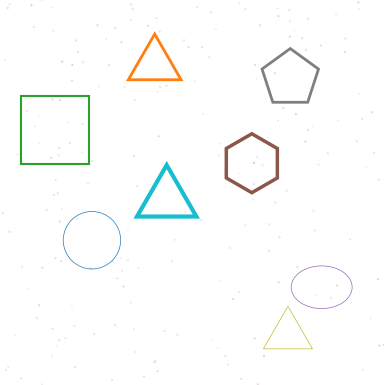[{"shape": "circle", "thickness": 0.5, "radius": 0.37, "center": [0.239, 0.376]}, {"shape": "triangle", "thickness": 2, "radius": 0.4, "center": [0.402, 0.832]}, {"shape": "square", "thickness": 1.5, "radius": 0.44, "center": [0.143, 0.662]}, {"shape": "oval", "thickness": 0.5, "radius": 0.4, "center": [0.835, 0.254]}, {"shape": "hexagon", "thickness": 2.5, "radius": 0.38, "center": [0.654, 0.576]}, {"shape": "pentagon", "thickness": 2, "radius": 0.39, "center": [0.754, 0.797]}, {"shape": "triangle", "thickness": 0.5, "radius": 0.37, "center": [0.748, 0.131]}, {"shape": "triangle", "thickness": 3, "radius": 0.45, "center": [0.433, 0.482]}]